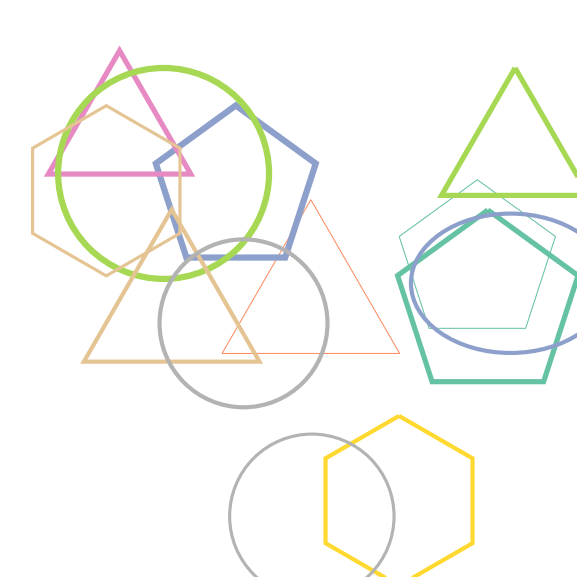[{"shape": "pentagon", "thickness": 0.5, "radius": 0.71, "center": [0.827, 0.546]}, {"shape": "pentagon", "thickness": 2.5, "radius": 0.82, "center": [0.845, 0.471]}, {"shape": "triangle", "thickness": 0.5, "radius": 0.89, "center": [0.538, 0.476]}, {"shape": "oval", "thickness": 2, "radius": 0.86, "center": [0.884, 0.509]}, {"shape": "pentagon", "thickness": 3, "radius": 0.73, "center": [0.408, 0.671]}, {"shape": "triangle", "thickness": 2.5, "radius": 0.71, "center": [0.207, 0.769]}, {"shape": "triangle", "thickness": 2.5, "radius": 0.74, "center": [0.892, 0.734]}, {"shape": "circle", "thickness": 3, "radius": 0.91, "center": [0.283, 0.699]}, {"shape": "hexagon", "thickness": 2, "radius": 0.73, "center": [0.691, 0.132]}, {"shape": "triangle", "thickness": 2, "radius": 0.88, "center": [0.297, 0.461]}, {"shape": "hexagon", "thickness": 1.5, "radius": 0.74, "center": [0.184, 0.669]}, {"shape": "circle", "thickness": 2, "radius": 0.73, "center": [0.422, 0.439]}, {"shape": "circle", "thickness": 1.5, "radius": 0.71, "center": [0.54, 0.105]}]